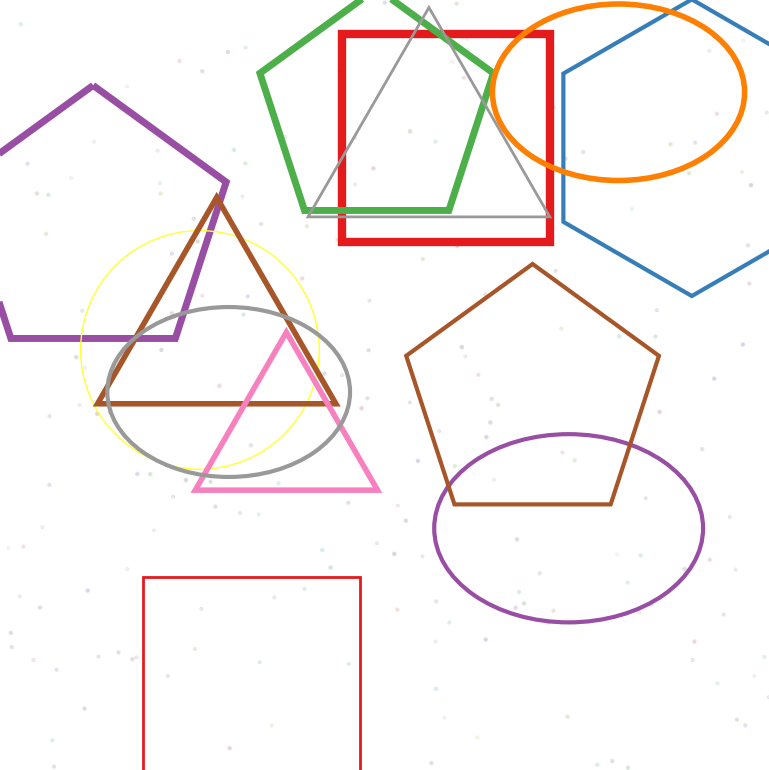[{"shape": "square", "thickness": 3, "radius": 0.67, "center": [0.579, 0.821]}, {"shape": "square", "thickness": 1, "radius": 0.7, "center": [0.326, 0.11]}, {"shape": "hexagon", "thickness": 1.5, "radius": 0.96, "center": [0.898, 0.808]}, {"shape": "pentagon", "thickness": 2.5, "radius": 0.8, "center": [0.489, 0.856]}, {"shape": "pentagon", "thickness": 2.5, "radius": 0.91, "center": [0.121, 0.707]}, {"shape": "oval", "thickness": 1.5, "radius": 0.87, "center": [0.738, 0.314]}, {"shape": "oval", "thickness": 2, "radius": 0.82, "center": [0.803, 0.88]}, {"shape": "circle", "thickness": 0.5, "radius": 0.77, "center": [0.26, 0.546]}, {"shape": "pentagon", "thickness": 1.5, "radius": 0.86, "center": [0.692, 0.485]}, {"shape": "triangle", "thickness": 2, "radius": 0.89, "center": [0.281, 0.565]}, {"shape": "triangle", "thickness": 2, "radius": 0.68, "center": [0.372, 0.432]}, {"shape": "oval", "thickness": 1.5, "radius": 0.79, "center": [0.297, 0.491]}, {"shape": "triangle", "thickness": 1, "radius": 0.91, "center": [0.557, 0.809]}]